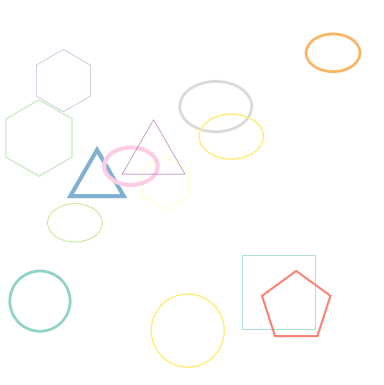[{"shape": "circle", "thickness": 2, "radius": 0.39, "center": [0.104, 0.218]}, {"shape": "square", "thickness": 0.5, "radius": 0.48, "center": [0.724, 0.242]}, {"shape": "hexagon", "thickness": 0.5, "radius": 0.35, "center": [0.429, 0.525]}, {"shape": "hexagon", "thickness": 0.5, "radius": 0.4, "center": [0.164, 0.791]}, {"shape": "pentagon", "thickness": 1.5, "radius": 0.47, "center": [0.769, 0.203]}, {"shape": "triangle", "thickness": 3, "radius": 0.4, "center": [0.252, 0.531]}, {"shape": "oval", "thickness": 2, "radius": 0.35, "center": [0.865, 0.863]}, {"shape": "oval", "thickness": 0.5, "radius": 0.36, "center": [0.195, 0.421]}, {"shape": "oval", "thickness": 3, "radius": 0.35, "center": [0.34, 0.568]}, {"shape": "oval", "thickness": 2, "radius": 0.47, "center": [0.561, 0.723]}, {"shape": "triangle", "thickness": 0.5, "radius": 0.47, "center": [0.399, 0.595]}, {"shape": "hexagon", "thickness": 1, "radius": 0.5, "center": [0.101, 0.642]}, {"shape": "circle", "thickness": 1, "radius": 0.47, "center": [0.488, 0.141]}, {"shape": "oval", "thickness": 1, "radius": 0.42, "center": [0.601, 0.645]}]